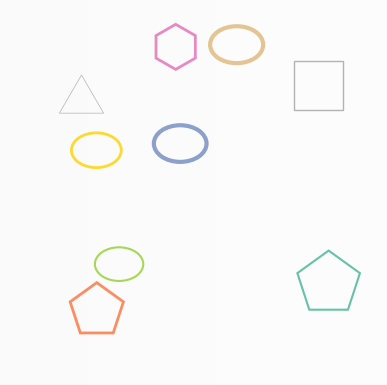[{"shape": "pentagon", "thickness": 1.5, "radius": 0.42, "center": [0.848, 0.264]}, {"shape": "pentagon", "thickness": 2, "radius": 0.36, "center": [0.25, 0.194]}, {"shape": "oval", "thickness": 3, "radius": 0.34, "center": [0.465, 0.627]}, {"shape": "hexagon", "thickness": 2, "radius": 0.29, "center": [0.453, 0.878]}, {"shape": "oval", "thickness": 1.5, "radius": 0.31, "center": [0.307, 0.314]}, {"shape": "oval", "thickness": 2, "radius": 0.32, "center": [0.249, 0.61]}, {"shape": "oval", "thickness": 3, "radius": 0.34, "center": [0.611, 0.884]}, {"shape": "triangle", "thickness": 0.5, "radius": 0.33, "center": [0.21, 0.739]}, {"shape": "square", "thickness": 1, "radius": 0.32, "center": [0.822, 0.777]}]